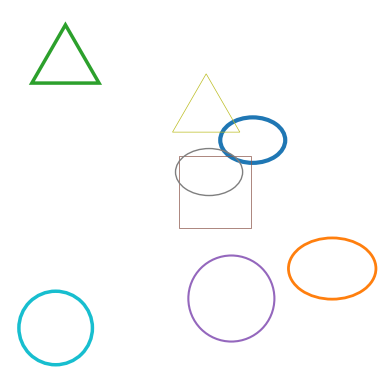[{"shape": "oval", "thickness": 3, "radius": 0.42, "center": [0.656, 0.636]}, {"shape": "oval", "thickness": 2, "radius": 0.57, "center": [0.863, 0.302]}, {"shape": "triangle", "thickness": 2.5, "radius": 0.5, "center": [0.17, 0.835]}, {"shape": "circle", "thickness": 1.5, "radius": 0.56, "center": [0.601, 0.225]}, {"shape": "square", "thickness": 0.5, "radius": 0.46, "center": [0.558, 0.501]}, {"shape": "oval", "thickness": 1, "radius": 0.44, "center": [0.543, 0.553]}, {"shape": "triangle", "thickness": 0.5, "radius": 0.5, "center": [0.536, 0.707]}, {"shape": "circle", "thickness": 2.5, "radius": 0.48, "center": [0.145, 0.148]}]